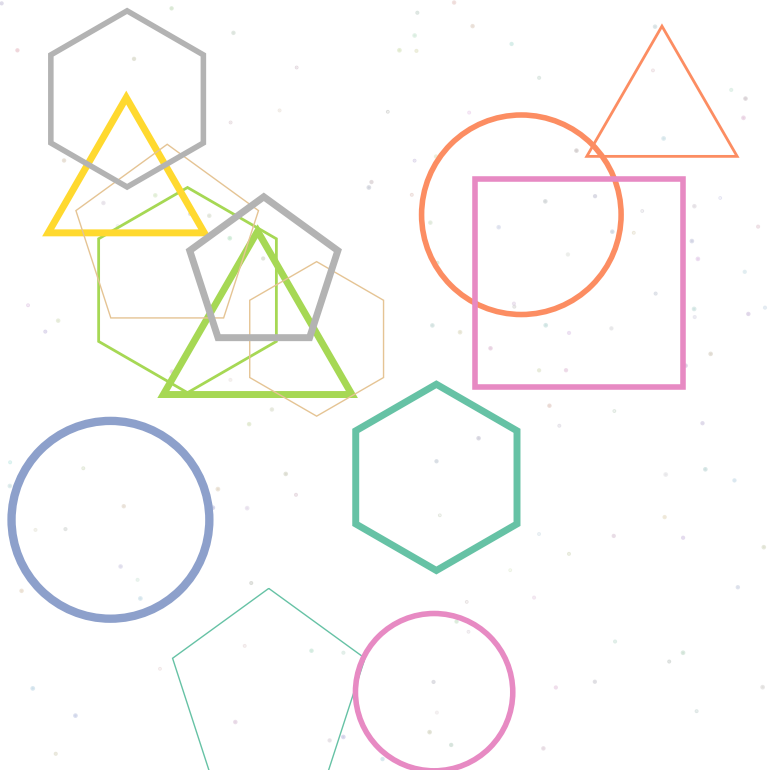[{"shape": "hexagon", "thickness": 2.5, "radius": 0.6, "center": [0.567, 0.38]}, {"shape": "pentagon", "thickness": 0.5, "radius": 0.66, "center": [0.349, 0.105]}, {"shape": "circle", "thickness": 2, "radius": 0.65, "center": [0.677, 0.721]}, {"shape": "triangle", "thickness": 1, "radius": 0.56, "center": [0.86, 0.853]}, {"shape": "circle", "thickness": 3, "radius": 0.64, "center": [0.143, 0.325]}, {"shape": "circle", "thickness": 2, "radius": 0.51, "center": [0.564, 0.101]}, {"shape": "square", "thickness": 2, "radius": 0.68, "center": [0.752, 0.632]}, {"shape": "triangle", "thickness": 2.5, "radius": 0.71, "center": [0.335, 0.558]}, {"shape": "hexagon", "thickness": 1, "radius": 0.67, "center": [0.244, 0.623]}, {"shape": "triangle", "thickness": 2.5, "radius": 0.59, "center": [0.164, 0.756]}, {"shape": "pentagon", "thickness": 0.5, "radius": 0.62, "center": [0.217, 0.688]}, {"shape": "hexagon", "thickness": 0.5, "radius": 0.5, "center": [0.411, 0.56]}, {"shape": "hexagon", "thickness": 2, "radius": 0.57, "center": [0.165, 0.872]}, {"shape": "pentagon", "thickness": 2.5, "radius": 0.51, "center": [0.343, 0.643]}]